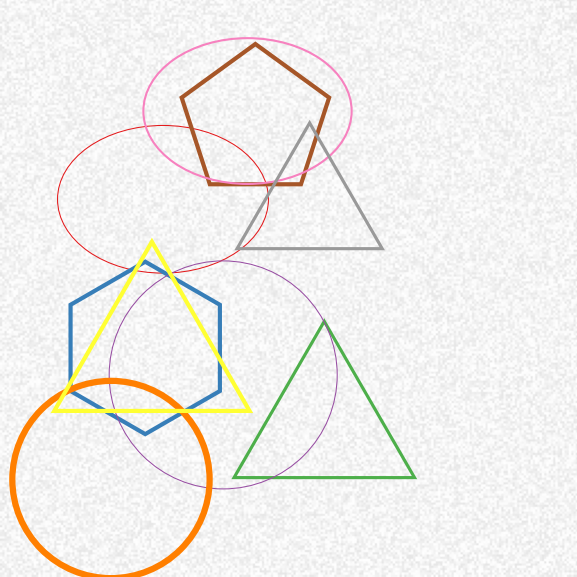[{"shape": "oval", "thickness": 0.5, "radius": 0.91, "center": [0.282, 0.654]}, {"shape": "hexagon", "thickness": 2, "radius": 0.75, "center": [0.251, 0.397]}, {"shape": "triangle", "thickness": 1.5, "radius": 0.9, "center": [0.562, 0.262]}, {"shape": "circle", "thickness": 0.5, "radius": 0.99, "center": [0.386, 0.35]}, {"shape": "circle", "thickness": 3, "radius": 0.85, "center": [0.192, 0.169]}, {"shape": "triangle", "thickness": 2, "radius": 0.98, "center": [0.263, 0.385]}, {"shape": "pentagon", "thickness": 2, "radius": 0.67, "center": [0.442, 0.789]}, {"shape": "oval", "thickness": 1, "radius": 0.9, "center": [0.429, 0.807]}, {"shape": "triangle", "thickness": 1.5, "radius": 0.73, "center": [0.536, 0.641]}]